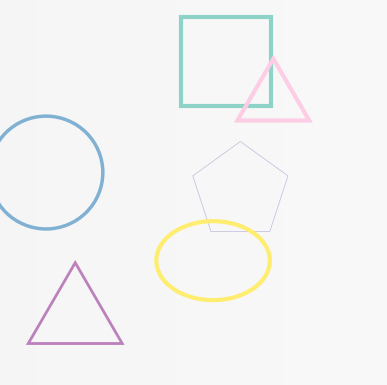[{"shape": "square", "thickness": 3, "radius": 0.58, "center": [0.583, 0.84]}, {"shape": "pentagon", "thickness": 0.5, "radius": 0.65, "center": [0.62, 0.503]}, {"shape": "circle", "thickness": 2.5, "radius": 0.73, "center": [0.119, 0.552]}, {"shape": "triangle", "thickness": 3, "radius": 0.53, "center": [0.705, 0.74]}, {"shape": "triangle", "thickness": 2, "radius": 0.7, "center": [0.194, 0.178]}, {"shape": "oval", "thickness": 3, "radius": 0.73, "center": [0.55, 0.323]}]